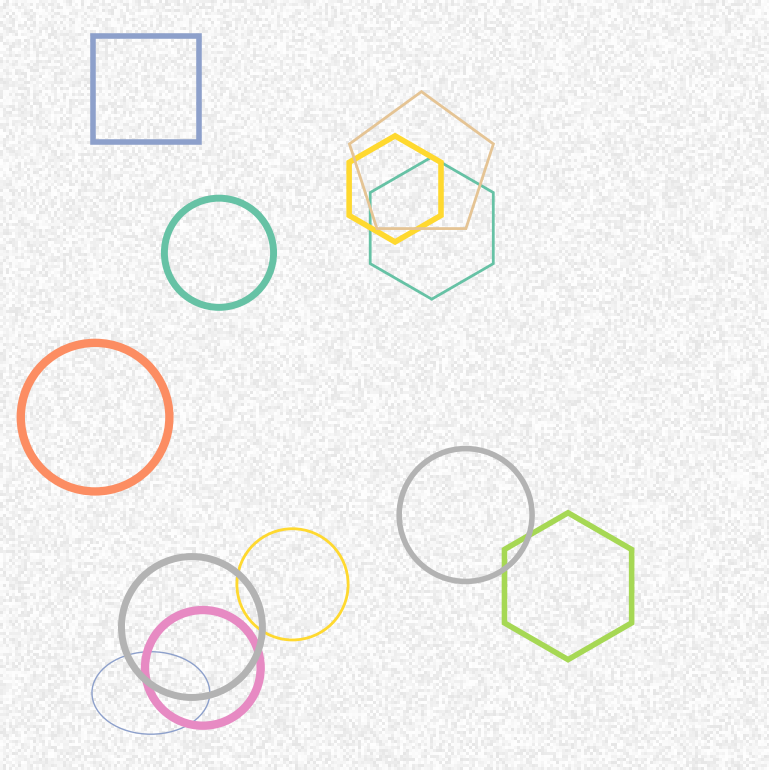[{"shape": "hexagon", "thickness": 1, "radius": 0.46, "center": [0.561, 0.704]}, {"shape": "circle", "thickness": 2.5, "radius": 0.35, "center": [0.284, 0.672]}, {"shape": "circle", "thickness": 3, "radius": 0.48, "center": [0.123, 0.458]}, {"shape": "oval", "thickness": 0.5, "radius": 0.38, "center": [0.196, 0.1]}, {"shape": "square", "thickness": 2, "radius": 0.34, "center": [0.19, 0.885]}, {"shape": "circle", "thickness": 3, "radius": 0.38, "center": [0.263, 0.133]}, {"shape": "hexagon", "thickness": 2, "radius": 0.48, "center": [0.738, 0.239]}, {"shape": "circle", "thickness": 1, "radius": 0.36, "center": [0.38, 0.241]}, {"shape": "hexagon", "thickness": 2, "radius": 0.34, "center": [0.513, 0.755]}, {"shape": "pentagon", "thickness": 1, "radius": 0.49, "center": [0.547, 0.783]}, {"shape": "circle", "thickness": 2.5, "radius": 0.46, "center": [0.249, 0.186]}, {"shape": "circle", "thickness": 2, "radius": 0.43, "center": [0.605, 0.331]}]